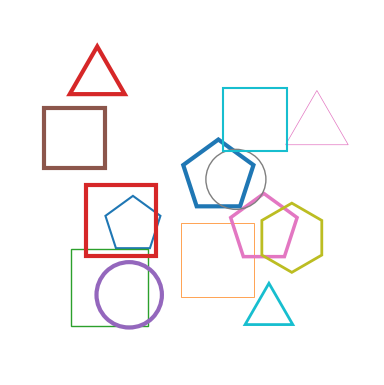[{"shape": "pentagon", "thickness": 3, "radius": 0.48, "center": [0.567, 0.542]}, {"shape": "pentagon", "thickness": 1.5, "radius": 0.38, "center": [0.345, 0.416]}, {"shape": "square", "thickness": 0.5, "radius": 0.48, "center": [0.565, 0.324]}, {"shape": "square", "thickness": 1, "radius": 0.5, "center": [0.284, 0.253]}, {"shape": "square", "thickness": 3, "radius": 0.46, "center": [0.315, 0.427]}, {"shape": "triangle", "thickness": 3, "radius": 0.41, "center": [0.253, 0.797]}, {"shape": "circle", "thickness": 3, "radius": 0.42, "center": [0.336, 0.234]}, {"shape": "square", "thickness": 3, "radius": 0.39, "center": [0.194, 0.642]}, {"shape": "pentagon", "thickness": 2.5, "radius": 0.45, "center": [0.685, 0.407]}, {"shape": "triangle", "thickness": 0.5, "radius": 0.47, "center": [0.823, 0.671]}, {"shape": "circle", "thickness": 1, "radius": 0.39, "center": [0.613, 0.534]}, {"shape": "hexagon", "thickness": 2, "radius": 0.45, "center": [0.758, 0.382]}, {"shape": "triangle", "thickness": 2, "radius": 0.36, "center": [0.699, 0.193]}, {"shape": "square", "thickness": 1.5, "radius": 0.41, "center": [0.662, 0.69]}]